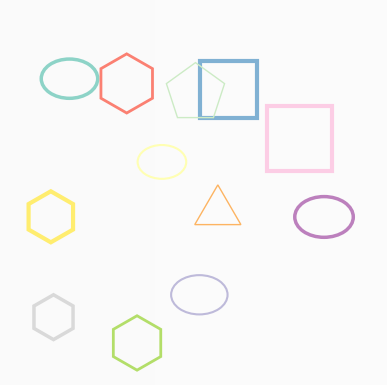[{"shape": "oval", "thickness": 2.5, "radius": 0.36, "center": [0.179, 0.796]}, {"shape": "oval", "thickness": 1.5, "radius": 0.31, "center": [0.418, 0.579]}, {"shape": "oval", "thickness": 1.5, "radius": 0.36, "center": [0.514, 0.234]}, {"shape": "hexagon", "thickness": 2, "radius": 0.38, "center": [0.327, 0.783]}, {"shape": "square", "thickness": 3, "radius": 0.37, "center": [0.59, 0.768]}, {"shape": "triangle", "thickness": 1, "radius": 0.34, "center": [0.562, 0.451]}, {"shape": "hexagon", "thickness": 2, "radius": 0.35, "center": [0.354, 0.109]}, {"shape": "square", "thickness": 3, "radius": 0.42, "center": [0.772, 0.641]}, {"shape": "hexagon", "thickness": 2.5, "radius": 0.29, "center": [0.138, 0.176]}, {"shape": "oval", "thickness": 2.5, "radius": 0.38, "center": [0.836, 0.436]}, {"shape": "pentagon", "thickness": 1, "radius": 0.39, "center": [0.504, 0.758]}, {"shape": "hexagon", "thickness": 3, "radius": 0.33, "center": [0.131, 0.437]}]